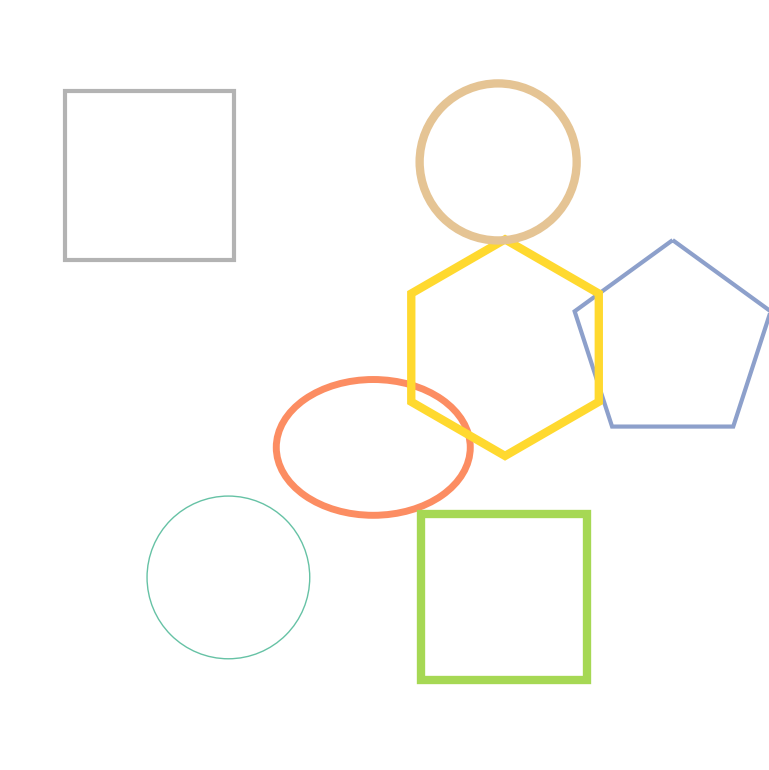[{"shape": "circle", "thickness": 0.5, "radius": 0.53, "center": [0.297, 0.25]}, {"shape": "oval", "thickness": 2.5, "radius": 0.63, "center": [0.485, 0.419]}, {"shape": "pentagon", "thickness": 1.5, "radius": 0.67, "center": [0.874, 0.554]}, {"shape": "square", "thickness": 3, "radius": 0.54, "center": [0.654, 0.225]}, {"shape": "hexagon", "thickness": 3, "radius": 0.7, "center": [0.656, 0.548]}, {"shape": "circle", "thickness": 3, "radius": 0.51, "center": [0.647, 0.79]}, {"shape": "square", "thickness": 1.5, "radius": 0.55, "center": [0.194, 0.772]}]